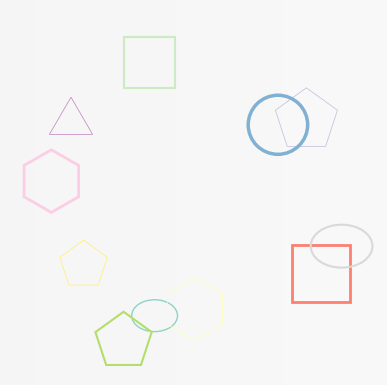[{"shape": "oval", "thickness": 1, "radius": 0.3, "center": [0.399, 0.18]}, {"shape": "hexagon", "thickness": 0.5, "radius": 0.41, "center": [0.503, 0.197]}, {"shape": "pentagon", "thickness": 0.5, "radius": 0.42, "center": [0.791, 0.688]}, {"shape": "square", "thickness": 2, "radius": 0.37, "center": [0.828, 0.289]}, {"shape": "circle", "thickness": 2.5, "radius": 0.38, "center": [0.717, 0.676]}, {"shape": "pentagon", "thickness": 1.5, "radius": 0.38, "center": [0.319, 0.114]}, {"shape": "hexagon", "thickness": 2, "radius": 0.41, "center": [0.133, 0.53]}, {"shape": "oval", "thickness": 1.5, "radius": 0.4, "center": [0.882, 0.361]}, {"shape": "triangle", "thickness": 0.5, "radius": 0.32, "center": [0.183, 0.683]}, {"shape": "square", "thickness": 1.5, "radius": 0.33, "center": [0.386, 0.838]}, {"shape": "pentagon", "thickness": 0.5, "radius": 0.32, "center": [0.216, 0.312]}]